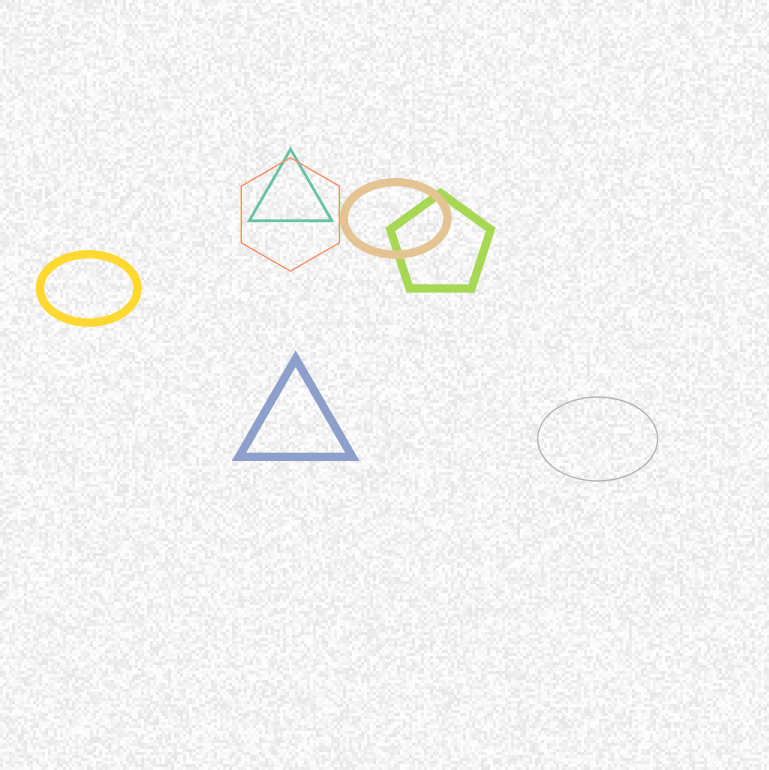[{"shape": "triangle", "thickness": 1, "radius": 0.31, "center": [0.377, 0.744]}, {"shape": "hexagon", "thickness": 0.5, "radius": 0.37, "center": [0.377, 0.721]}, {"shape": "triangle", "thickness": 3, "radius": 0.42, "center": [0.384, 0.449]}, {"shape": "pentagon", "thickness": 3, "radius": 0.34, "center": [0.572, 0.681]}, {"shape": "oval", "thickness": 3, "radius": 0.32, "center": [0.115, 0.625]}, {"shape": "oval", "thickness": 3, "radius": 0.34, "center": [0.514, 0.716]}, {"shape": "oval", "thickness": 0.5, "radius": 0.39, "center": [0.776, 0.43]}]